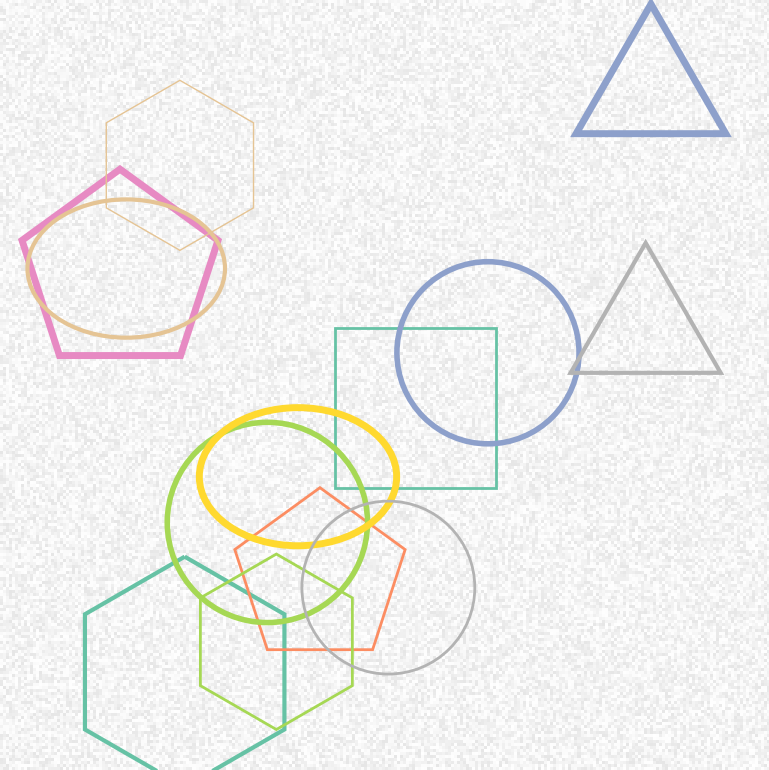[{"shape": "square", "thickness": 1, "radius": 0.52, "center": [0.539, 0.47]}, {"shape": "hexagon", "thickness": 1.5, "radius": 0.75, "center": [0.24, 0.127]}, {"shape": "pentagon", "thickness": 1, "radius": 0.58, "center": [0.416, 0.25]}, {"shape": "circle", "thickness": 2, "radius": 0.59, "center": [0.634, 0.542]}, {"shape": "triangle", "thickness": 2.5, "radius": 0.56, "center": [0.845, 0.882]}, {"shape": "pentagon", "thickness": 2.5, "radius": 0.67, "center": [0.156, 0.646]}, {"shape": "hexagon", "thickness": 1, "radius": 0.57, "center": [0.359, 0.167]}, {"shape": "circle", "thickness": 2, "radius": 0.65, "center": [0.347, 0.322]}, {"shape": "oval", "thickness": 2.5, "radius": 0.64, "center": [0.387, 0.381]}, {"shape": "oval", "thickness": 1.5, "radius": 0.64, "center": [0.164, 0.651]}, {"shape": "hexagon", "thickness": 0.5, "radius": 0.55, "center": [0.234, 0.785]}, {"shape": "circle", "thickness": 1, "radius": 0.56, "center": [0.504, 0.237]}, {"shape": "triangle", "thickness": 1.5, "radius": 0.56, "center": [0.839, 0.572]}]